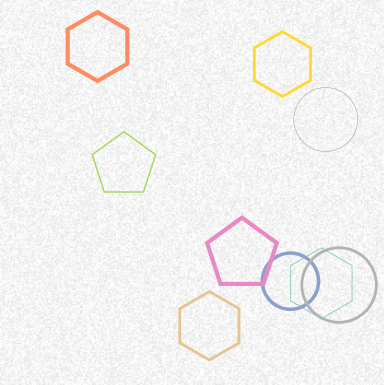[{"shape": "hexagon", "thickness": 0.5, "radius": 0.46, "center": [0.835, 0.264]}, {"shape": "hexagon", "thickness": 3, "radius": 0.45, "center": [0.253, 0.879]}, {"shape": "circle", "thickness": 2.5, "radius": 0.37, "center": [0.754, 0.27]}, {"shape": "pentagon", "thickness": 3, "radius": 0.48, "center": [0.628, 0.34]}, {"shape": "pentagon", "thickness": 1, "radius": 0.43, "center": [0.322, 0.571]}, {"shape": "hexagon", "thickness": 2, "radius": 0.42, "center": [0.734, 0.834]}, {"shape": "hexagon", "thickness": 2, "radius": 0.44, "center": [0.544, 0.154]}, {"shape": "circle", "thickness": 0.5, "radius": 0.42, "center": [0.846, 0.69]}, {"shape": "circle", "thickness": 2, "radius": 0.48, "center": [0.881, 0.26]}]